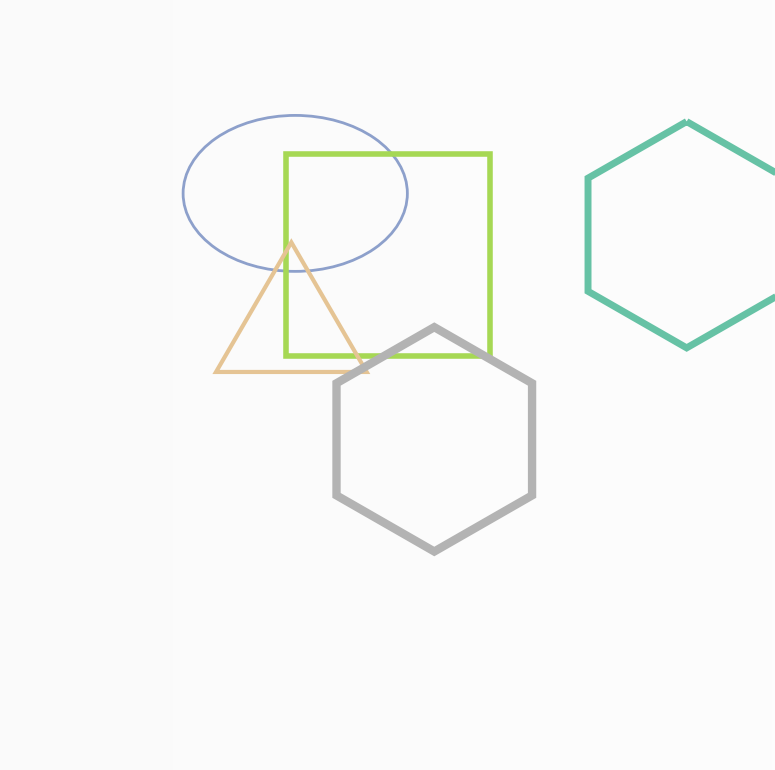[{"shape": "hexagon", "thickness": 2.5, "radius": 0.73, "center": [0.886, 0.695]}, {"shape": "oval", "thickness": 1, "radius": 0.72, "center": [0.381, 0.749]}, {"shape": "square", "thickness": 2, "radius": 0.66, "center": [0.501, 0.669]}, {"shape": "triangle", "thickness": 1.5, "radius": 0.56, "center": [0.376, 0.573]}, {"shape": "hexagon", "thickness": 3, "radius": 0.73, "center": [0.56, 0.429]}]